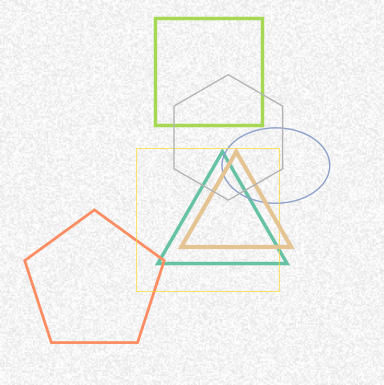[{"shape": "triangle", "thickness": 2.5, "radius": 0.97, "center": [0.578, 0.412]}, {"shape": "pentagon", "thickness": 2, "radius": 0.95, "center": [0.245, 0.264]}, {"shape": "oval", "thickness": 1, "radius": 0.7, "center": [0.717, 0.57]}, {"shape": "square", "thickness": 2.5, "radius": 0.69, "center": [0.542, 0.814]}, {"shape": "square", "thickness": 0.5, "radius": 0.93, "center": [0.539, 0.43]}, {"shape": "triangle", "thickness": 3, "radius": 0.82, "center": [0.614, 0.441]}, {"shape": "hexagon", "thickness": 1, "radius": 0.81, "center": [0.593, 0.643]}]